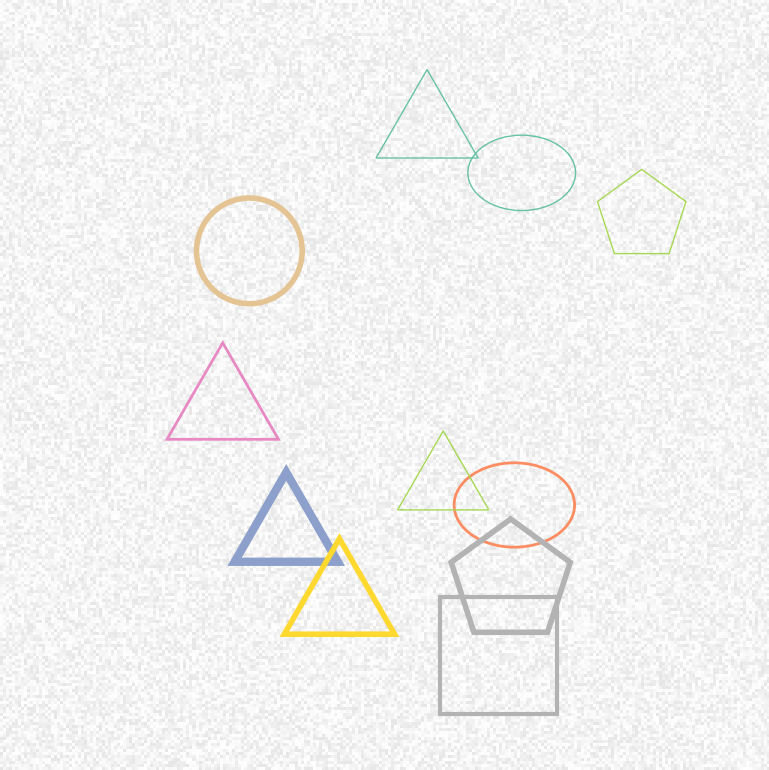[{"shape": "oval", "thickness": 0.5, "radius": 0.35, "center": [0.678, 0.776]}, {"shape": "triangle", "thickness": 0.5, "radius": 0.38, "center": [0.555, 0.833]}, {"shape": "oval", "thickness": 1, "radius": 0.39, "center": [0.668, 0.344]}, {"shape": "triangle", "thickness": 3, "radius": 0.39, "center": [0.372, 0.309]}, {"shape": "triangle", "thickness": 1, "radius": 0.42, "center": [0.289, 0.471]}, {"shape": "triangle", "thickness": 0.5, "radius": 0.34, "center": [0.576, 0.372]}, {"shape": "pentagon", "thickness": 0.5, "radius": 0.3, "center": [0.833, 0.72]}, {"shape": "triangle", "thickness": 2, "radius": 0.41, "center": [0.441, 0.218]}, {"shape": "circle", "thickness": 2, "radius": 0.34, "center": [0.324, 0.674]}, {"shape": "pentagon", "thickness": 2, "radius": 0.41, "center": [0.663, 0.245]}, {"shape": "square", "thickness": 1.5, "radius": 0.38, "center": [0.648, 0.149]}]